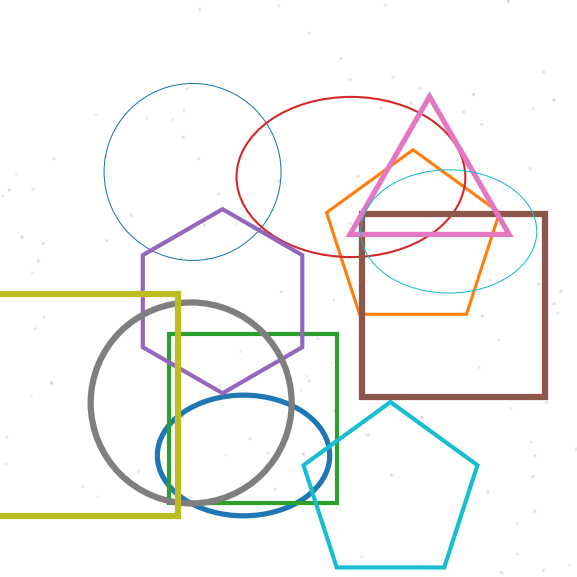[{"shape": "circle", "thickness": 0.5, "radius": 0.77, "center": [0.333, 0.701]}, {"shape": "oval", "thickness": 2.5, "radius": 0.75, "center": [0.422, 0.21]}, {"shape": "pentagon", "thickness": 1.5, "radius": 0.79, "center": [0.715, 0.582]}, {"shape": "square", "thickness": 2, "radius": 0.73, "center": [0.438, 0.274]}, {"shape": "oval", "thickness": 1, "radius": 0.99, "center": [0.608, 0.693]}, {"shape": "hexagon", "thickness": 2, "radius": 0.8, "center": [0.385, 0.478]}, {"shape": "square", "thickness": 3, "radius": 0.79, "center": [0.785, 0.47]}, {"shape": "triangle", "thickness": 2.5, "radius": 0.8, "center": [0.744, 0.673]}, {"shape": "circle", "thickness": 3, "radius": 0.87, "center": [0.331, 0.301]}, {"shape": "square", "thickness": 3, "radius": 0.96, "center": [0.116, 0.298]}, {"shape": "oval", "thickness": 0.5, "radius": 0.76, "center": [0.777, 0.598]}, {"shape": "pentagon", "thickness": 2, "radius": 0.79, "center": [0.676, 0.145]}]